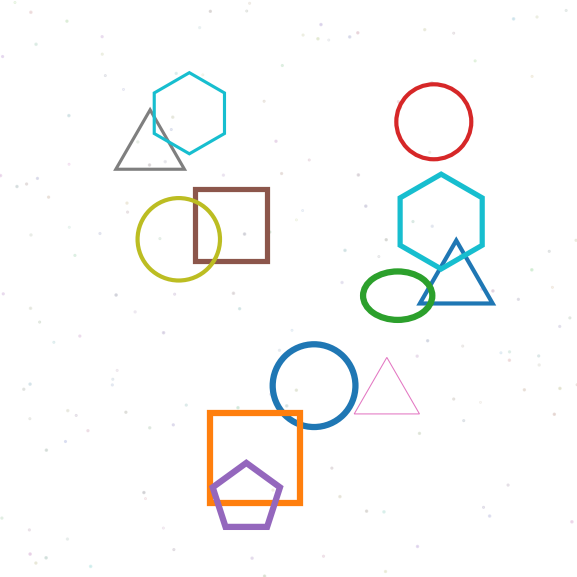[{"shape": "triangle", "thickness": 2, "radius": 0.36, "center": [0.79, 0.51]}, {"shape": "circle", "thickness": 3, "radius": 0.36, "center": [0.544, 0.331]}, {"shape": "square", "thickness": 3, "radius": 0.39, "center": [0.441, 0.206]}, {"shape": "oval", "thickness": 3, "radius": 0.3, "center": [0.689, 0.487]}, {"shape": "circle", "thickness": 2, "radius": 0.32, "center": [0.751, 0.788]}, {"shape": "pentagon", "thickness": 3, "radius": 0.31, "center": [0.427, 0.136]}, {"shape": "square", "thickness": 2.5, "radius": 0.31, "center": [0.4, 0.61]}, {"shape": "triangle", "thickness": 0.5, "radius": 0.33, "center": [0.67, 0.315]}, {"shape": "triangle", "thickness": 1.5, "radius": 0.34, "center": [0.26, 0.74]}, {"shape": "circle", "thickness": 2, "radius": 0.36, "center": [0.31, 0.585]}, {"shape": "hexagon", "thickness": 2.5, "radius": 0.41, "center": [0.764, 0.615]}, {"shape": "hexagon", "thickness": 1.5, "radius": 0.35, "center": [0.328, 0.803]}]